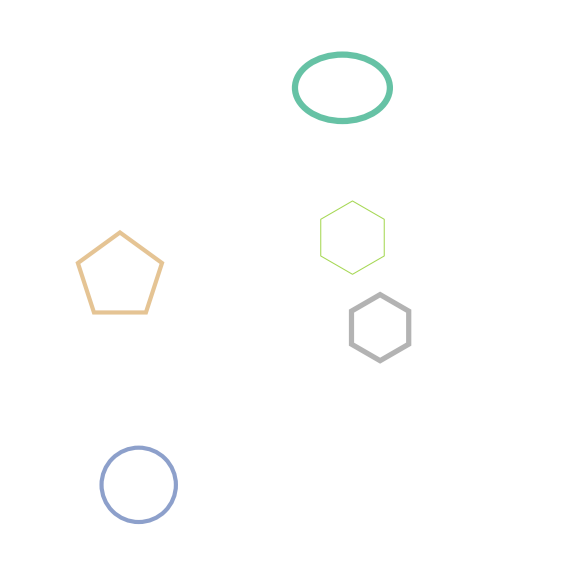[{"shape": "oval", "thickness": 3, "radius": 0.41, "center": [0.593, 0.847]}, {"shape": "circle", "thickness": 2, "radius": 0.32, "center": [0.24, 0.16]}, {"shape": "hexagon", "thickness": 0.5, "radius": 0.32, "center": [0.61, 0.588]}, {"shape": "pentagon", "thickness": 2, "radius": 0.38, "center": [0.208, 0.52]}, {"shape": "hexagon", "thickness": 2.5, "radius": 0.29, "center": [0.658, 0.432]}]